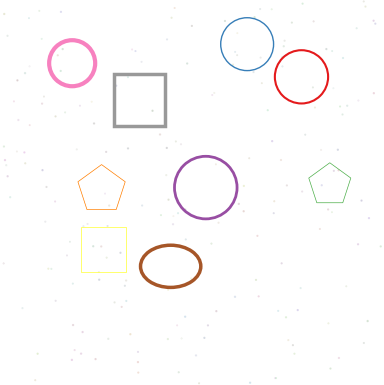[{"shape": "circle", "thickness": 1.5, "radius": 0.35, "center": [0.783, 0.8]}, {"shape": "circle", "thickness": 1, "radius": 0.34, "center": [0.642, 0.885]}, {"shape": "pentagon", "thickness": 0.5, "radius": 0.29, "center": [0.857, 0.52]}, {"shape": "circle", "thickness": 2, "radius": 0.41, "center": [0.534, 0.513]}, {"shape": "pentagon", "thickness": 0.5, "radius": 0.32, "center": [0.264, 0.508]}, {"shape": "square", "thickness": 0.5, "radius": 0.29, "center": [0.269, 0.353]}, {"shape": "oval", "thickness": 2.5, "radius": 0.39, "center": [0.443, 0.308]}, {"shape": "circle", "thickness": 3, "radius": 0.3, "center": [0.187, 0.836]}, {"shape": "square", "thickness": 2.5, "radius": 0.34, "center": [0.362, 0.74]}]